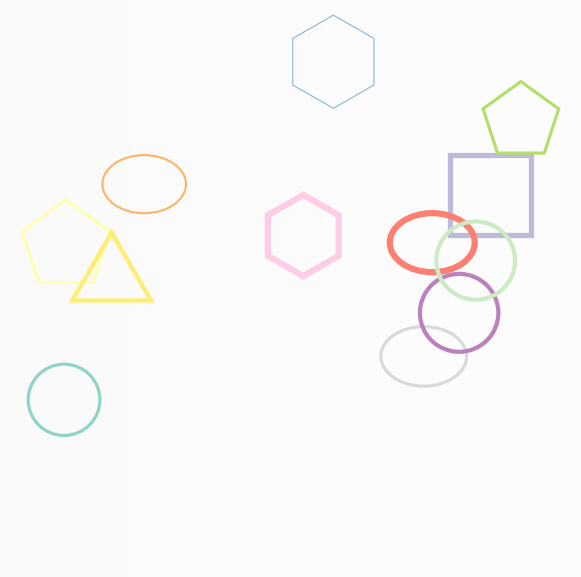[{"shape": "circle", "thickness": 1.5, "radius": 0.31, "center": [0.11, 0.307]}, {"shape": "pentagon", "thickness": 1.5, "radius": 0.4, "center": [0.113, 0.574]}, {"shape": "square", "thickness": 2.5, "radius": 0.35, "center": [0.844, 0.662]}, {"shape": "oval", "thickness": 3, "radius": 0.37, "center": [0.744, 0.579]}, {"shape": "hexagon", "thickness": 0.5, "radius": 0.4, "center": [0.574, 0.892]}, {"shape": "oval", "thickness": 1, "radius": 0.36, "center": [0.248, 0.68]}, {"shape": "pentagon", "thickness": 1.5, "radius": 0.34, "center": [0.896, 0.789]}, {"shape": "hexagon", "thickness": 3, "radius": 0.35, "center": [0.522, 0.591]}, {"shape": "oval", "thickness": 1.5, "radius": 0.37, "center": [0.729, 0.382]}, {"shape": "circle", "thickness": 2, "radius": 0.34, "center": [0.79, 0.457]}, {"shape": "circle", "thickness": 2, "radius": 0.34, "center": [0.818, 0.548]}, {"shape": "triangle", "thickness": 2, "radius": 0.39, "center": [0.192, 0.518]}]